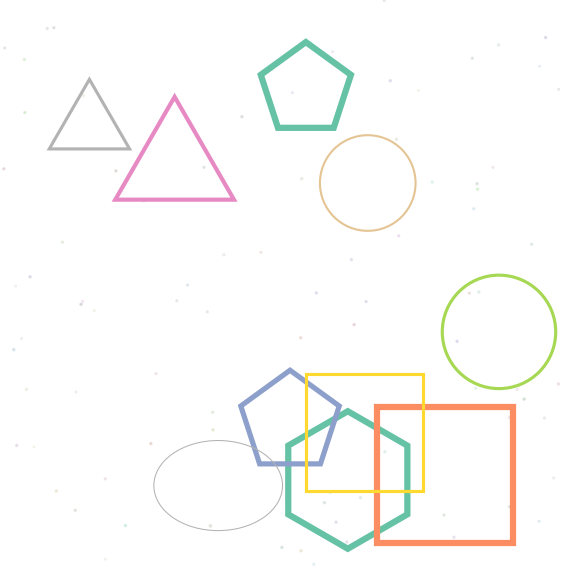[{"shape": "hexagon", "thickness": 3, "radius": 0.6, "center": [0.602, 0.168]}, {"shape": "pentagon", "thickness": 3, "radius": 0.41, "center": [0.53, 0.844]}, {"shape": "square", "thickness": 3, "radius": 0.59, "center": [0.771, 0.177]}, {"shape": "pentagon", "thickness": 2.5, "radius": 0.45, "center": [0.502, 0.268]}, {"shape": "triangle", "thickness": 2, "radius": 0.59, "center": [0.302, 0.713]}, {"shape": "circle", "thickness": 1.5, "radius": 0.49, "center": [0.864, 0.424]}, {"shape": "square", "thickness": 1.5, "radius": 0.51, "center": [0.632, 0.25]}, {"shape": "circle", "thickness": 1, "radius": 0.41, "center": [0.637, 0.682]}, {"shape": "oval", "thickness": 0.5, "radius": 0.56, "center": [0.378, 0.158]}, {"shape": "triangle", "thickness": 1.5, "radius": 0.4, "center": [0.155, 0.781]}]